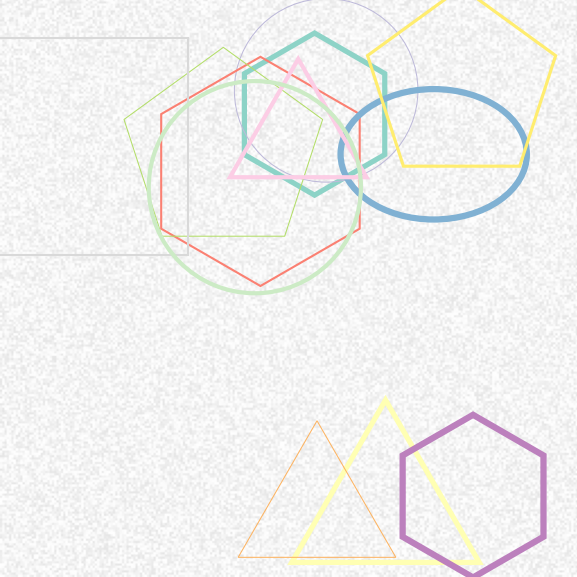[{"shape": "hexagon", "thickness": 2.5, "radius": 0.7, "center": [0.545, 0.802]}, {"shape": "triangle", "thickness": 2.5, "radius": 0.94, "center": [0.668, 0.119]}, {"shape": "circle", "thickness": 0.5, "radius": 0.79, "center": [0.565, 0.843]}, {"shape": "hexagon", "thickness": 1, "radius": 0.99, "center": [0.451, 0.702]}, {"shape": "oval", "thickness": 3, "radius": 0.81, "center": [0.751, 0.732]}, {"shape": "triangle", "thickness": 0.5, "radius": 0.79, "center": [0.549, 0.113]}, {"shape": "pentagon", "thickness": 0.5, "radius": 0.9, "center": [0.387, 0.736]}, {"shape": "triangle", "thickness": 2, "radius": 0.68, "center": [0.516, 0.76]}, {"shape": "square", "thickness": 1, "radius": 0.94, "center": [0.137, 0.746]}, {"shape": "hexagon", "thickness": 3, "radius": 0.7, "center": [0.819, 0.14]}, {"shape": "circle", "thickness": 2, "radius": 0.92, "center": [0.441, 0.675]}, {"shape": "pentagon", "thickness": 1.5, "radius": 0.86, "center": [0.799, 0.85]}]